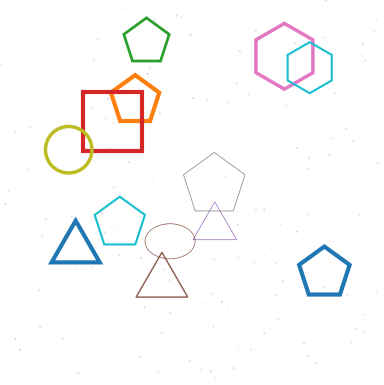[{"shape": "pentagon", "thickness": 3, "radius": 0.34, "center": [0.843, 0.291]}, {"shape": "triangle", "thickness": 3, "radius": 0.36, "center": [0.197, 0.355]}, {"shape": "pentagon", "thickness": 3, "radius": 0.33, "center": [0.351, 0.739]}, {"shape": "pentagon", "thickness": 2, "radius": 0.31, "center": [0.381, 0.892]}, {"shape": "square", "thickness": 3, "radius": 0.38, "center": [0.293, 0.684]}, {"shape": "triangle", "thickness": 0.5, "radius": 0.33, "center": [0.558, 0.41]}, {"shape": "triangle", "thickness": 1, "radius": 0.39, "center": [0.421, 0.267]}, {"shape": "oval", "thickness": 0.5, "radius": 0.33, "center": [0.442, 0.373]}, {"shape": "hexagon", "thickness": 2.5, "radius": 0.43, "center": [0.739, 0.854]}, {"shape": "pentagon", "thickness": 0.5, "radius": 0.42, "center": [0.557, 0.52]}, {"shape": "circle", "thickness": 2.5, "radius": 0.3, "center": [0.178, 0.611]}, {"shape": "pentagon", "thickness": 1.5, "radius": 0.34, "center": [0.311, 0.421]}, {"shape": "hexagon", "thickness": 1.5, "radius": 0.33, "center": [0.804, 0.824]}]